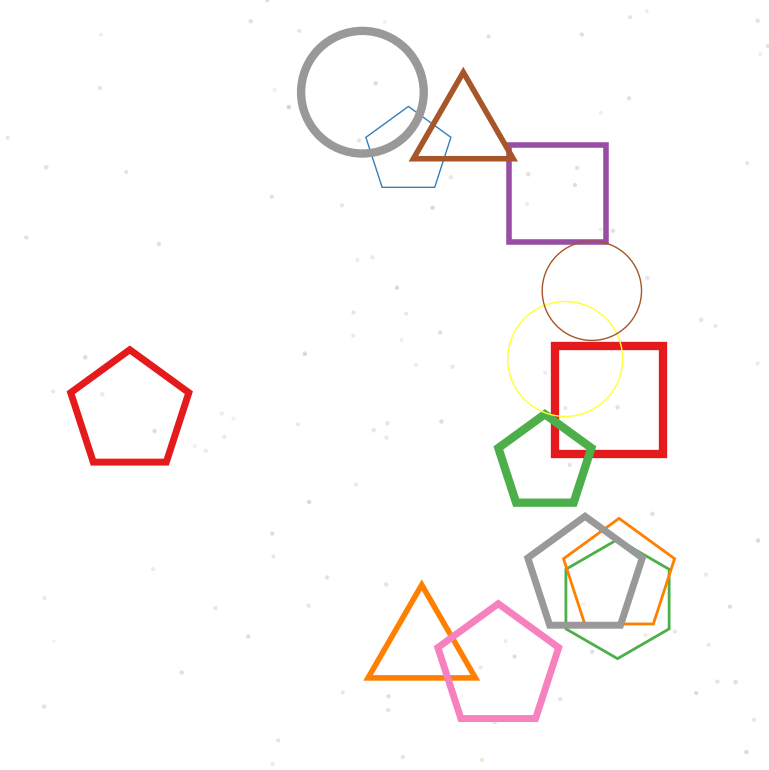[{"shape": "pentagon", "thickness": 2.5, "radius": 0.4, "center": [0.169, 0.465]}, {"shape": "square", "thickness": 3, "radius": 0.35, "center": [0.791, 0.48]}, {"shape": "pentagon", "thickness": 0.5, "radius": 0.29, "center": [0.53, 0.804]}, {"shape": "hexagon", "thickness": 1, "radius": 0.39, "center": [0.802, 0.222]}, {"shape": "pentagon", "thickness": 3, "radius": 0.32, "center": [0.708, 0.399]}, {"shape": "square", "thickness": 2, "radius": 0.31, "center": [0.724, 0.748]}, {"shape": "triangle", "thickness": 2, "radius": 0.4, "center": [0.548, 0.16]}, {"shape": "pentagon", "thickness": 1, "radius": 0.38, "center": [0.804, 0.251]}, {"shape": "circle", "thickness": 0.5, "radius": 0.37, "center": [0.734, 0.534]}, {"shape": "circle", "thickness": 0.5, "radius": 0.32, "center": [0.769, 0.622]}, {"shape": "triangle", "thickness": 2, "radius": 0.37, "center": [0.602, 0.831]}, {"shape": "pentagon", "thickness": 2.5, "radius": 0.41, "center": [0.647, 0.134]}, {"shape": "pentagon", "thickness": 2.5, "radius": 0.39, "center": [0.76, 0.251]}, {"shape": "circle", "thickness": 3, "radius": 0.4, "center": [0.471, 0.88]}]